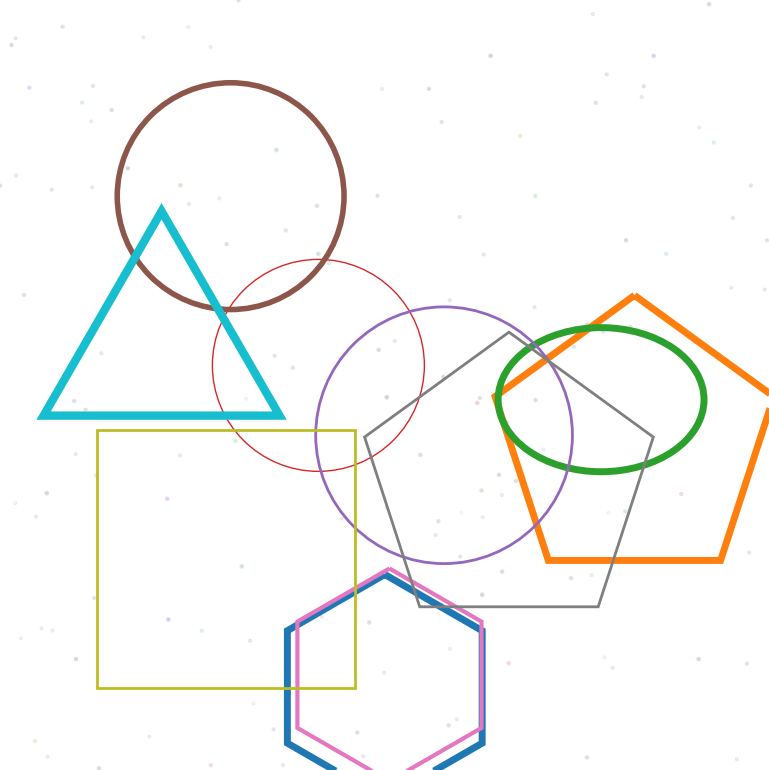[{"shape": "hexagon", "thickness": 2.5, "radius": 0.73, "center": [0.5, 0.108]}, {"shape": "pentagon", "thickness": 2.5, "radius": 0.95, "center": [0.824, 0.426]}, {"shape": "oval", "thickness": 2.5, "radius": 0.67, "center": [0.781, 0.481]}, {"shape": "circle", "thickness": 0.5, "radius": 0.69, "center": [0.413, 0.525]}, {"shape": "circle", "thickness": 1, "radius": 0.83, "center": [0.577, 0.435]}, {"shape": "circle", "thickness": 2, "radius": 0.74, "center": [0.3, 0.745]}, {"shape": "hexagon", "thickness": 1.5, "radius": 0.69, "center": [0.506, 0.124]}, {"shape": "pentagon", "thickness": 1, "radius": 0.99, "center": [0.661, 0.371]}, {"shape": "square", "thickness": 1, "radius": 0.84, "center": [0.294, 0.274]}, {"shape": "triangle", "thickness": 3, "radius": 0.88, "center": [0.21, 0.549]}]